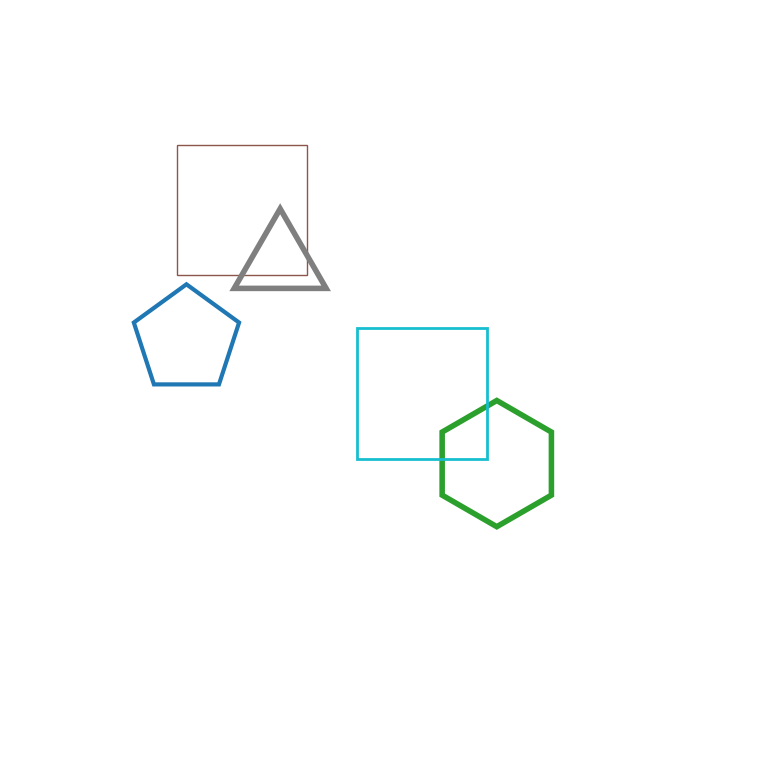[{"shape": "pentagon", "thickness": 1.5, "radius": 0.36, "center": [0.242, 0.559]}, {"shape": "hexagon", "thickness": 2, "radius": 0.41, "center": [0.645, 0.398]}, {"shape": "square", "thickness": 0.5, "radius": 0.42, "center": [0.314, 0.728]}, {"shape": "triangle", "thickness": 2, "radius": 0.34, "center": [0.364, 0.66]}, {"shape": "square", "thickness": 1, "radius": 0.42, "center": [0.548, 0.489]}]